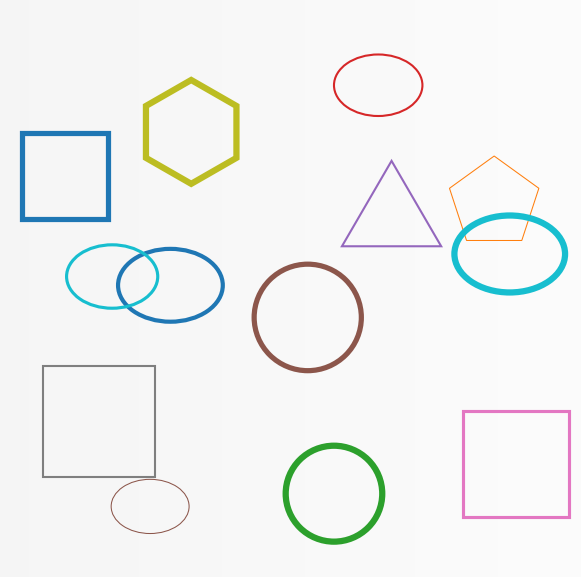[{"shape": "square", "thickness": 2.5, "radius": 0.37, "center": [0.112, 0.694]}, {"shape": "oval", "thickness": 2, "radius": 0.45, "center": [0.293, 0.505]}, {"shape": "pentagon", "thickness": 0.5, "radius": 0.4, "center": [0.85, 0.648]}, {"shape": "circle", "thickness": 3, "radius": 0.42, "center": [0.575, 0.144]}, {"shape": "oval", "thickness": 1, "radius": 0.38, "center": [0.651, 0.852]}, {"shape": "triangle", "thickness": 1, "radius": 0.49, "center": [0.674, 0.622]}, {"shape": "oval", "thickness": 0.5, "radius": 0.34, "center": [0.258, 0.122]}, {"shape": "circle", "thickness": 2.5, "radius": 0.46, "center": [0.529, 0.449]}, {"shape": "square", "thickness": 1.5, "radius": 0.46, "center": [0.888, 0.196]}, {"shape": "square", "thickness": 1, "radius": 0.48, "center": [0.17, 0.27]}, {"shape": "hexagon", "thickness": 3, "radius": 0.45, "center": [0.329, 0.771]}, {"shape": "oval", "thickness": 3, "radius": 0.48, "center": [0.877, 0.559]}, {"shape": "oval", "thickness": 1.5, "radius": 0.39, "center": [0.193, 0.52]}]